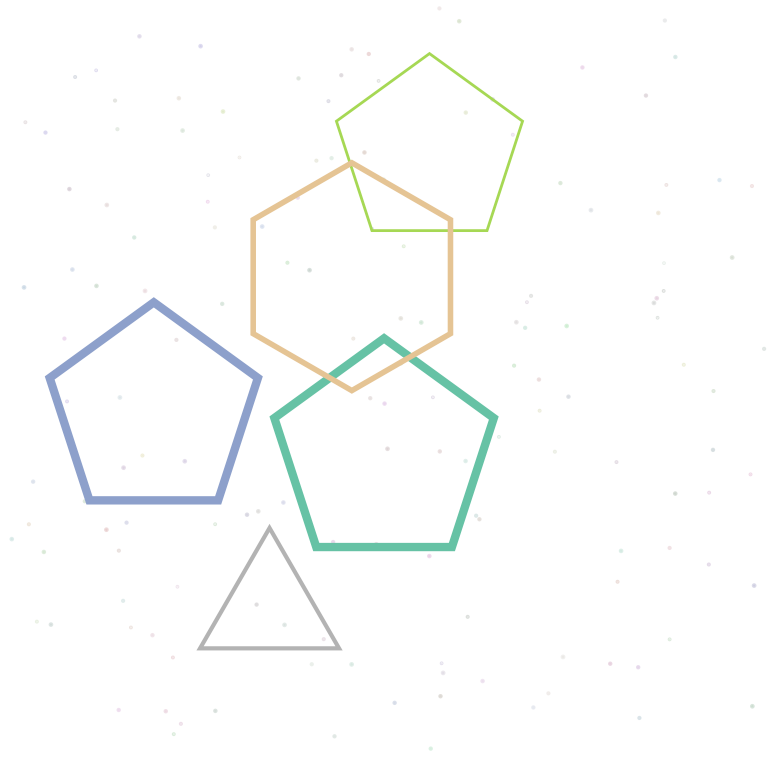[{"shape": "pentagon", "thickness": 3, "radius": 0.75, "center": [0.499, 0.411]}, {"shape": "pentagon", "thickness": 3, "radius": 0.71, "center": [0.2, 0.465]}, {"shape": "pentagon", "thickness": 1, "radius": 0.64, "center": [0.558, 0.803]}, {"shape": "hexagon", "thickness": 2, "radius": 0.74, "center": [0.457, 0.641]}, {"shape": "triangle", "thickness": 1.5, "radius": 0.52, "center": [0.35, 0.21]}]